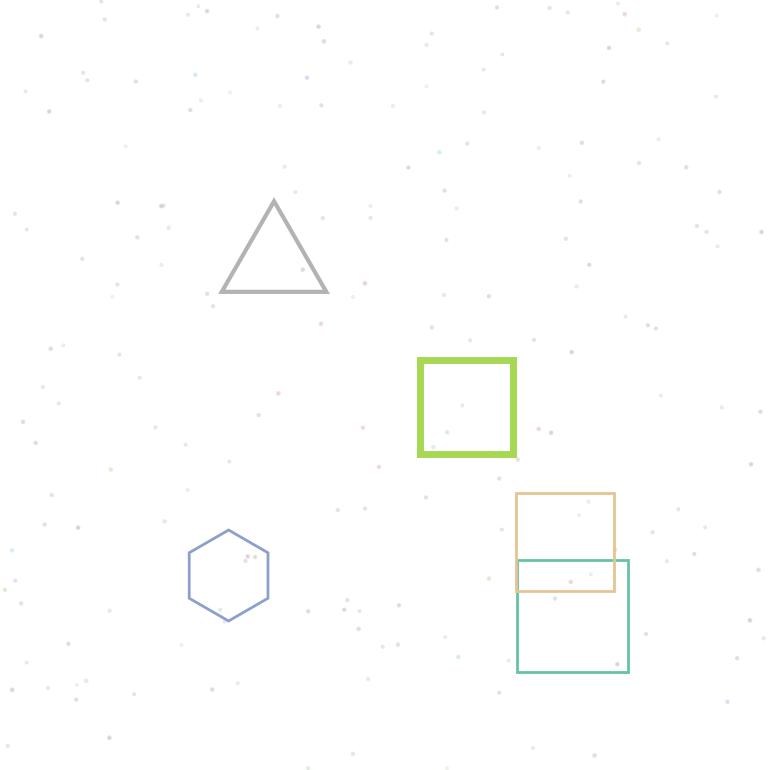[{"shape": "square", "thickness": 1, "radius": 0.36, "center": [0.743, 0.2]}, {"shape": "hexagon", "thickness": 1, "radius": 0.3, "center": [0.297, 0.253]}, {"shape": "square", "thickness": 2.5, "radius": 0.3, "center": [0.606, 0.471]}, {"shape": "square", "thickness": 1, "radius": 0.32, "center": [0.734, 0.296]}, {"shape": "triangle", "thickness": 1.5, "radius": 0.39, "center": [0.356, 0.66]}]